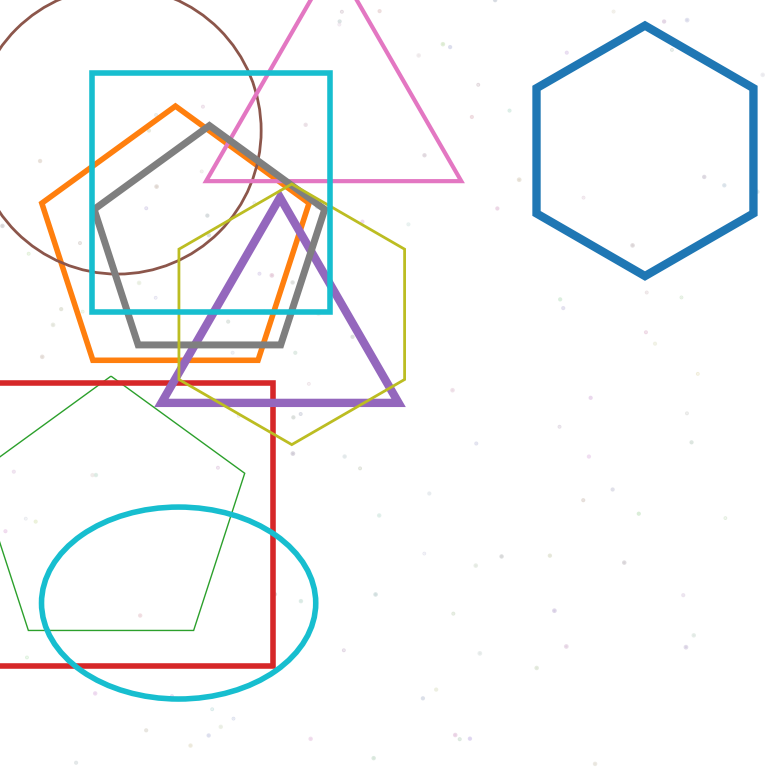[{"shape": "hexagon", "thickness": 3, "radius": 0.81, "center": [0.838, 0.804]}, {"shape": "pentagon", "thickness": 2, "radius": 0.91, "center": [0.228, 0.68]}, {"shape": "pentagon", "thickness": 0.5, "radius": 0.91, "center": [0.144, 0.329]}, {"shape": "square", "thickness": 2, "radius": 0.92, "center": [0.171, 0.319]}, {"shape": "triangle", "thickness": 3, "radius": 0.89, "center": [0.364, 0.566]}, {"shape": "circle", "thickness": 1, "radius": 0.93, "center": [0.153, 0.83]}, {"shape": "triangle", "thickness": 1.5, "radius": 0.96, "center": [0.433, 0.86]}, {"shape": "pentagon", "thickness": 2.5, "radius": 0.79, "center": [0.272, 0.679]}, {"shape": "hexagon", "thickness": 1, "radius": 0.85, "center": [0.379, 0.592]}, {"shape": "square", "thickness": 2, "radius": 0.78, "center": [0.274, 0.749]}, {"shape": "oval", "thickness": 2, "radius": 0.89, "center": [0.232, 0.217]}]